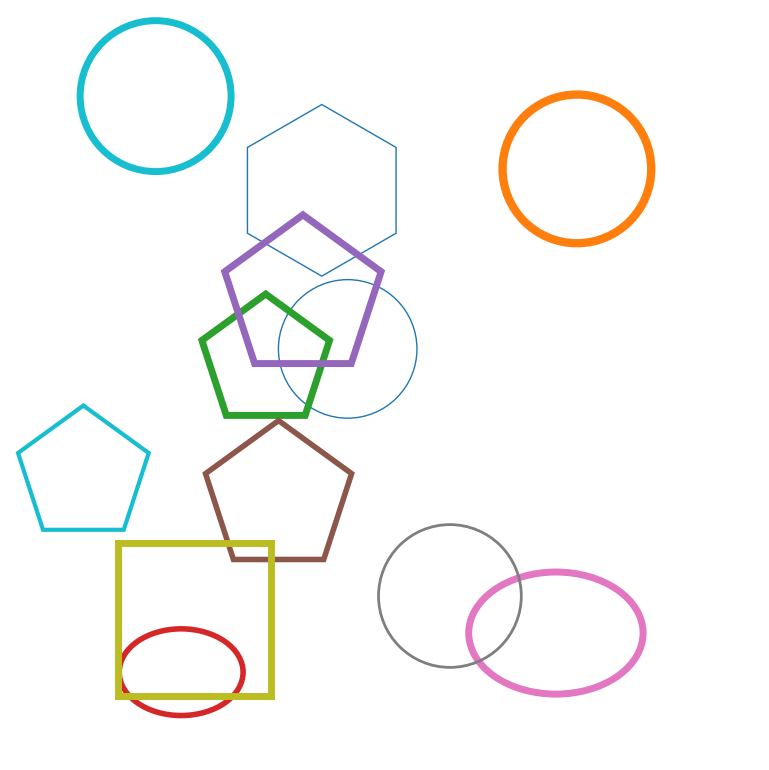[{"shape": "hexagon", "thickness": 0.5, "radius": 0.56, "center": [0.418, 0.753]}, {"shape": "circle", "thickness": 0.5, "radius": 0.45, "center": [0.452, 0.547]}, {"shape": "circle", "thickness": 3, "radius": 0.48, "center": [0.749, 0.781]}, {"shape": "pentagon", "thickness": 2.5, "radius": 0.44, "center": [0.345, 0.531]}, {"shape": "oval", "thickness": 2, "radius": 0.4, "center": [0.235, 0.127]}, {"shape": "pentagon", "thickness": 2.5, "radius": 0.53, "center": [0.393, 0.614]}, {"shape": "pentagon", "thickness": 2, "radius": 0.5, "center": [0.362, 0.354]}, {"shape": "oval", "thickness": 2.5, "radius": 0.57, "center": [0.722, 0.178]}, {"shape": "circle", "thickness": 1, "radius": 0.46, "center": [0.584, 0.226]}, {"shape": "square", "thickness": 2.5, "radius": 0.5, "center": [0.252, 0.196]}, {"shape": "circle", "thickness": 2.5, "radius": 0.49, "center": [0.202, 0.875]}, {"shape": "pentagon", "thickness": 1.5, "radius": 0.45, "center": [0.108, 0.384]}]